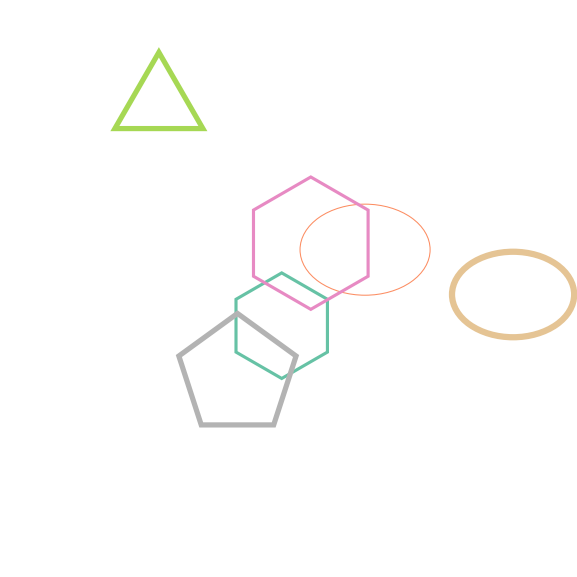[{"shape": "hexagon", "thickness": 1.5, "radius": 0.46, "center": [0.488, 0.435]}, {"shape": "oval", "thickness": 0.5, "radius": 0.56, "center": [0.632, 0.567]}, {"shape": "hexagon", "thickness": 1.5, "radius": 0.57, "center": [0.538, 0.578]}, {"shape": "triangle", "thickness": 2.5, "radius": 0.44, "center": [0.275, 0.82]}, {"shape": "oval", "thickness": 3, "radius": 0.53, "center": [0.888, 0.489]}, {"shape": "pentagon", "thickness": 2.5, "radius": 0.53, "center": [0.411, 0.35]}]